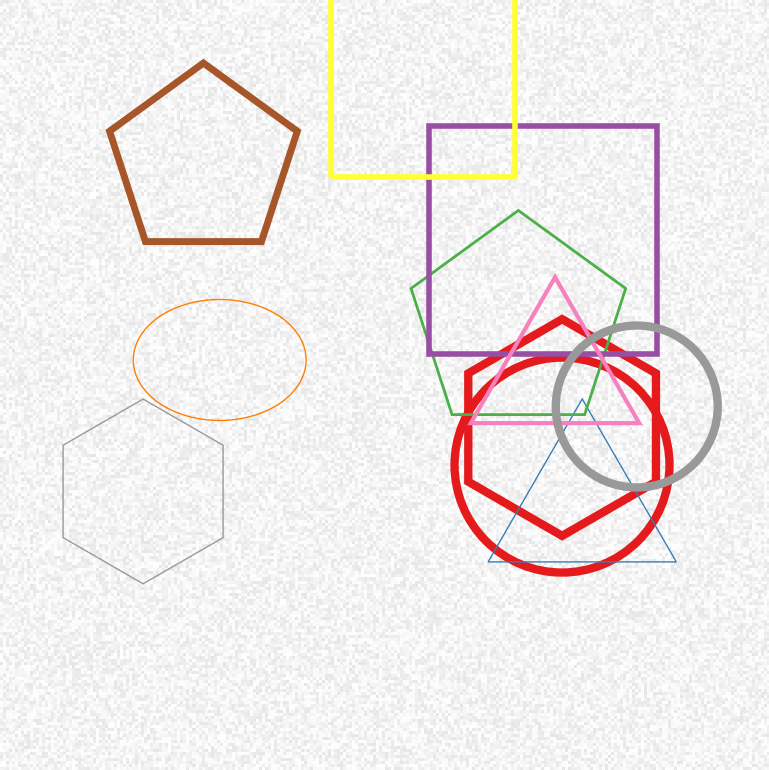[{"shape": "hexagon", "thickness": 3, "radius": 0.7, "center": [0.73, 0.445]}, {"shape": "circle", "thickness": 3, "radius": 0.7, "center": [0.73, 0.396]}, {"shape": "triangle", "thickness": 0.5, "radius": 0.71, "center": [0.756, 0.341]}, {"shape": "pentagon", "thickness": 1, "radius": 0.73, "center": [0.673, 0.58]}, {"shape": "square", "thickness": 2, "radius": 0.74, "center": [0.705, 0.688]}, {"shape": "oval", "thickness": 0.5, "radius": 0.56, "center": [0.285, 0.533]}, {"shape": "square", "thickness": 2, "radius": 0.6, "center": [0.55, 0.89]}, {"shape": "pentagon", "thickness": 2.5, "radius": 0.64, "center": [0.264, 0.79]}, {"shape": "triangle", "thickness": 1.5, "radius": 0.63, "center": [0.721, 0.514]}, {"shape": "hexagon", "thickness": 0.5, "radius": 0.6, "center": [0.186, 0.362]}, {"shape": "circle", "thickness": 3, "radius": 0.53, "center": [0.827, 0.472]}]